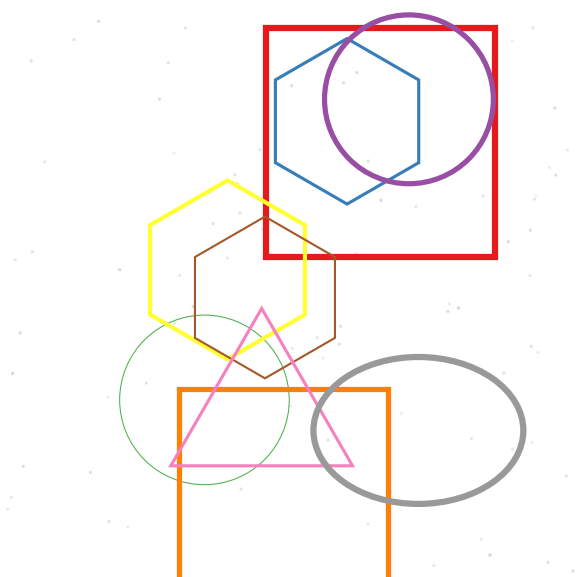[{"shape": "square", "thickness": 3, "radius": 0.99, "center": [0.659, 0.752]}, {"shape": "hexagon", "thickness": 1.5, "radius": 0.72, "center": [0.601, 0.789]}, {"shape": "circle", "thickness": 0.5, "radius": 0.73, "center": [0.354, 0.307]}, {"shape": "circle", "thickness": 2.5, "radius": 0.73, "center": [0.708, 0.827]}, {"shape": "square", "thickness": 2.5, "radius": 0.9, "center": [0.491, 0.145]}, {"shape": "hexagon", "thickness": 2, "radius": 0.77, "center": [0.394, 0.532]}, {"shape": "hexagon", "thickness": 1, "radius": 0.7, "center": [0.459, 0.484]}, {"shape": "triangle", "thickness": 1.5, "radius": 0.91, "center": [0.453, 0.283]}, {"shape": "oval", "thickness": 3, "radius": 0.91, "center": [0.724, 0.254]}]